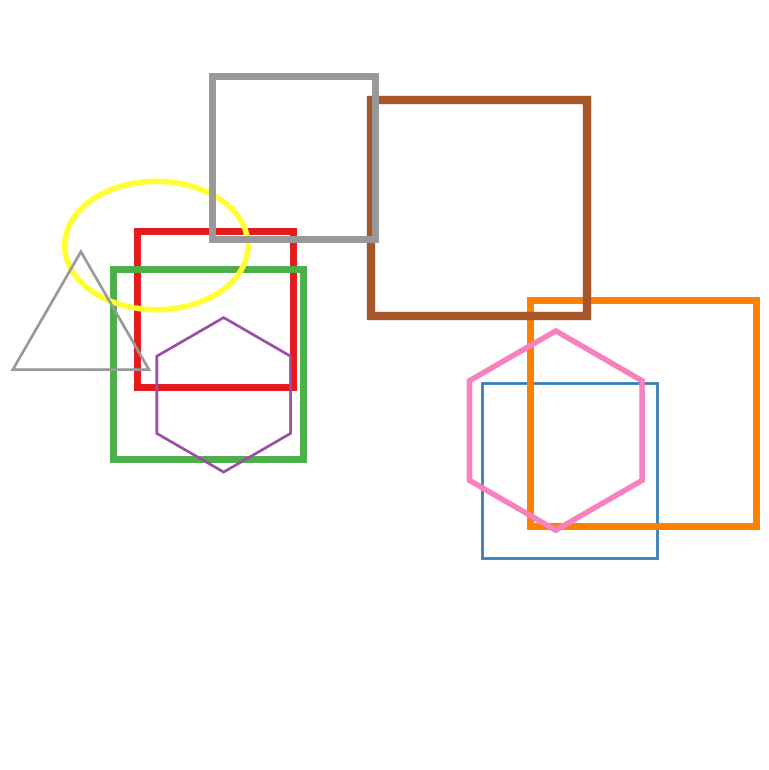[{"shape": "square", "thickness": 2.5, "radius": 0.51, "center": [0.279, 0.599]}, {"shape": "square", "thickness": 1, "radius": 0.57, "center": [0.739, 0.388]}, {"shape": "square", "thickness": 2.5, "radius": 0.62, "center": [0.27, 0.528]}, {"shape": "hexagon", "thickness": 1, "radius": 0.5, "center": [0.29, 0.487]}, {"shape": "square", "thickness": 2.5, "radius": 0.74, "center": [0.835, 0.464]}, {"shape": "oval", "thickness": 2, "radius": 0.6, "center": [0.203, 0.681]}, {"shape": "square", "thickness": 3, "radius": 0.7, "center": [0.622, 0.73]}, {"shape": "hexagon", "thickness": 2, "radius": 0.65, "center": [0.722, 0.441]}, {"shape": "square", "thickness": 2.5, "radius": 0.53, "center": [0.381, 0.796]}, {"shape": "triangle", "thickness": 1, "radius": 0.51, "center": [0.105, 0.571]}]